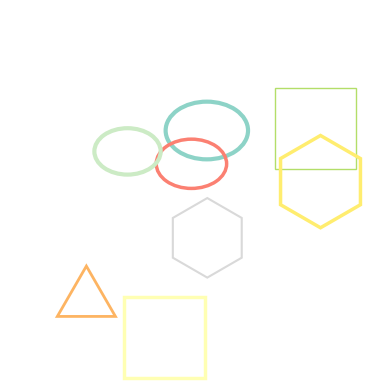[{"shape": "oval", "thickness": 3, "radius": 0.54, "center": [0.537, 0.661]}, {"shape": "square", "thickness": 2.5, "radius": 0.53, "center": [0.427, 0.124]}, {"shape": "oval", "thickness": 2.5, "radius": 0.46, "center": [0.497, 0.575]}, {"shape": "triangle", "thickness": 2, "radius": 0.44, "center": [0.224, 0.222]}, {"shape": "square", "thickness": 1, "radius": 0.53, "center": [0.82, 0.666]}, {"shape": "hexagon", "thickness": 1.5, "radius": 0.52, "center": [0.538, 0.382]}, {"shape": "oval", "thickness": 3, "radius": 0.43, "center": [0.331, 0.607]}, {"shape": "hexagon", "thickness": 2.5, "radius": 0.6, "center": [0.832, 0.528]}]